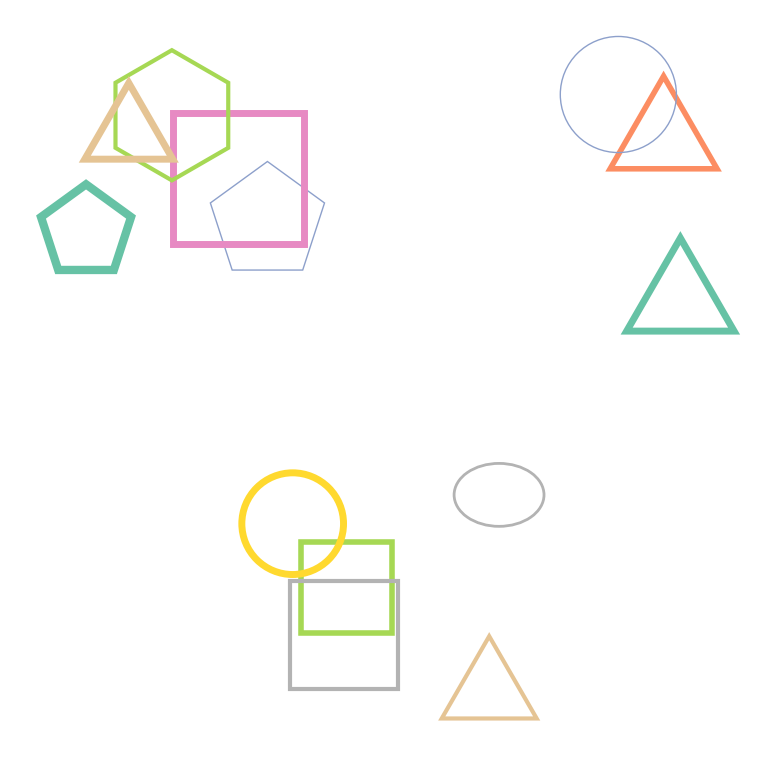[{"shape": "pentagon", "thickness": 3, "radius": 0.31, "center": [0.112, 0.699]}, {"shape": "triangle", "thickness": 2.5, "radius": 0.4, "center": [0.884, 0.61]}, {"shape": "triangle", "thickness": 2, "radius": 0.4, "center": [0.862, 0.821]}, {"shape": "pentagon", "thickness": 0.5, "radius": 0.39, "center": [0.347, 0.712]}, {"shape": "circle", "thickness": 0.5, "radius": 0.38, "center": [0.803, 0.877]}, {"shape": "square", "thickness": 2.5, "radius": 0.43, "center": [0.31, 0.768]}, {"shape": "hexagon", "thickness": 1.5, "radius": 0.42, "center": [0.223, 0.85]}, {"shape": "square", "thickness": 2, "radius": 0.29, "center": [0.45, 0.237]}, {"shape": "circle", "thickness": 2.5, "radius": 0.33, "center": [0.38, 0.32]}, {"shape": "triangle", "thickness": 1.5, "radius": 0.36, "center": [0.635, 0.103]}, {"shape": "triangle", "thickness": 2.5, "radius": 0.33, "center": [0.167, 0.826]}, {"shape": "oval", "thickness": 1, "radius": 0.29, "center": [0.648, 0.357]}, {"shape": "square", "thickness": 1.5, "radius": 0.35, "center": [0.447, 0.176]}]